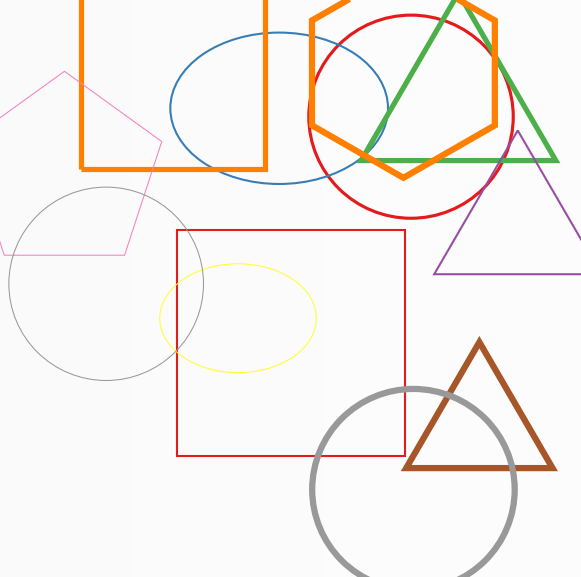[{"shape": "square", "thickness": 1, "radius": 0.98, "center": [0.5, 0.405]}, {"shape": "circle", "thickness": 1.5, "radius": 0.88, "center": [0.707, 0.797]}, {"shape": "oval", "thickness": 1, "radius": 0.94, "center": [0.48, 0.812]}, {"shape": "triangle", "thickness": 2.5, "radius": 0.97, "center": [0.789, 0.818]}, {"shape": "triangle", "thickness": 1, "radius": 0.83, "center": [0.891, 0.607]}, {"shape": "square", "thickness": 2.5, "radius": 0.79, "center": [0.298, 0.865]}, {"shape": "hexagon", "thickness": 3, "radius": 0.91, "center": [0.694, 0.873]}, {"shape": "oval", "thickness": 0.5, "radius": 0.67, "center": [0.41, 0.448]}, {"shape": "triangle", "thickness": 3, "radius": 0.73, "center": [0.825, 0.261]}, {"shape": "pentagon", "thickness": 0.5, "radius": 0.88, "center": [0.111, 0.7]}, {"shape": "circle", "thickness": 0.5, "radius": 0.84, "center": [0.183, 0.508]}, {"shape": "circle", "thickness": 3, "radius": 0.87, "center": [0.711, 0.151]}]